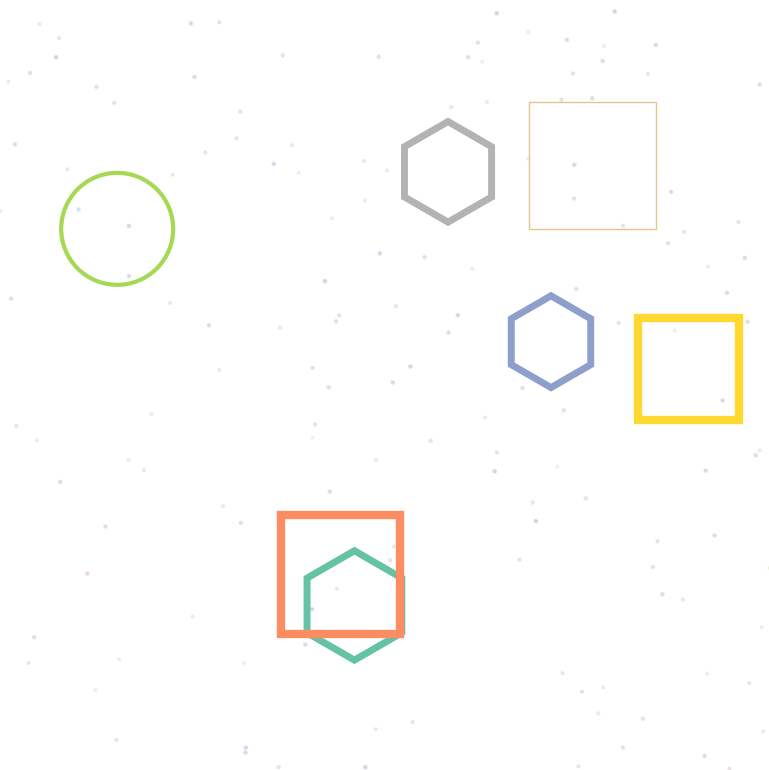[{"shape": "hexagon", "thickness": 2.5, "radius": 0.36, "center": [0.46, 0.214]}, {"shape": "square", "thickness": 3, "radius": 0.39, "center": [0.442, 0.254]}, {"shape": "hexagon", "thickness": 2.5, "radius": 0.3, "center": [0.716, 0.556]}, {"shape": "circle", "thickness": 1.5, "radius": 0.36, "center": [0.152, 0.703]}, {"shape": "square", "thickness": 3, "radius": 0.33, "center": [0.895, 0.521]}, {"shape": "square", "thickness": 0.5, "radius": 0.41, "center": [0.77, 0.785]}, {"shape": "hexagon", "thickness": 2.5, "radius": 0.33, "center": [0.582, 0.777]}]